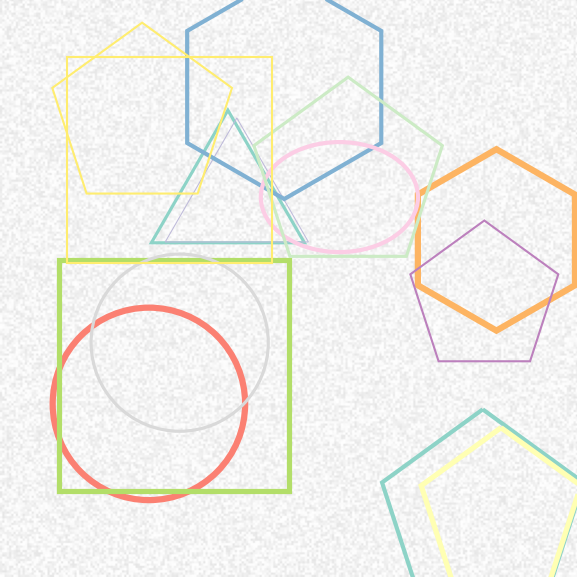[{"shape": "triangle", "thickness": 1.5, "radius": 0.77, "center": [0.395, 0.655]}, {"shape": "pentagon", "thickness": 2, "radius": 0.92, "center": [0.836, 0.107]}, {"shape": "pentagon", "thickness": 2.5, "radius": 0.73, "center": [0.868, 0.113]}, {"shape": "triangle", "thickness": 0.5, "radius": 0.72, "center": [0.41, 0.652]}, {"shape": "circle", "thickness": 3, "radius": 0.83, "center": [0.258, 0.3]}, {"shape": "hexagon", "thickness": 2, "radius": 0.97, "center": [0.492, 0.849]}, {"shape": "hexagon", "thickness": 3, "radius": 0.79, "center": [0.86, 0.584]}, {"shape": "square", "thickness": 2.5, "radius": 1.0, "center": [0.302, 0.349]}, {"shape": "oval", "thickness": 2, "radius": 0.68, "center": [0.588, 0.658]}, {"shape": "circle", "thickness": 1.5, "radius": 0.77, "center": [0.311, 0.406]}, {"shape": "pentagon", "thickness": 1, "radius": 0.67, "center": [0.839, 0.483]}, {"shape": "pentagon", "thickness": 1.5, "radius": 0.86, "center": [0.603, 0.694]}, {"shape": "square", "thickness": 1, "radius": 0.89, "center": [0.293, 0.722]}, {"shape": "pentagon", "thickness": 1, "radius": 0.82, "center": [0.246, 0.796]}]